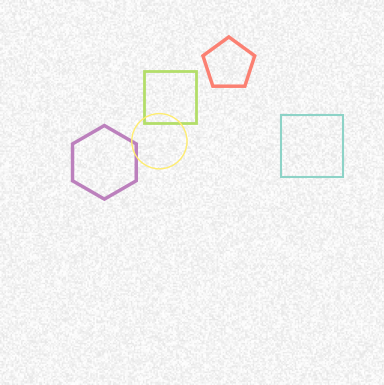[{"shape": "square", "thickness": 1.5, "radius": 0.4, "center": [0.81, 0.62]}, {"shape": "pentagon", "thickness": 2.5, "radius": 0.35, "center": [0.594, 0.833]}, {"shape": "square", "thickness": 2, "radius": 0.34, "center": [0.442, 0.748]}, {"shape": "hexagon", "thickness": 2.5, "radius": 0.48, "center": [0.271, 0.578]}, {"shape": "circle", "thickness": 1, "radius": 0.36, "center": [0.414, 0.633]}]